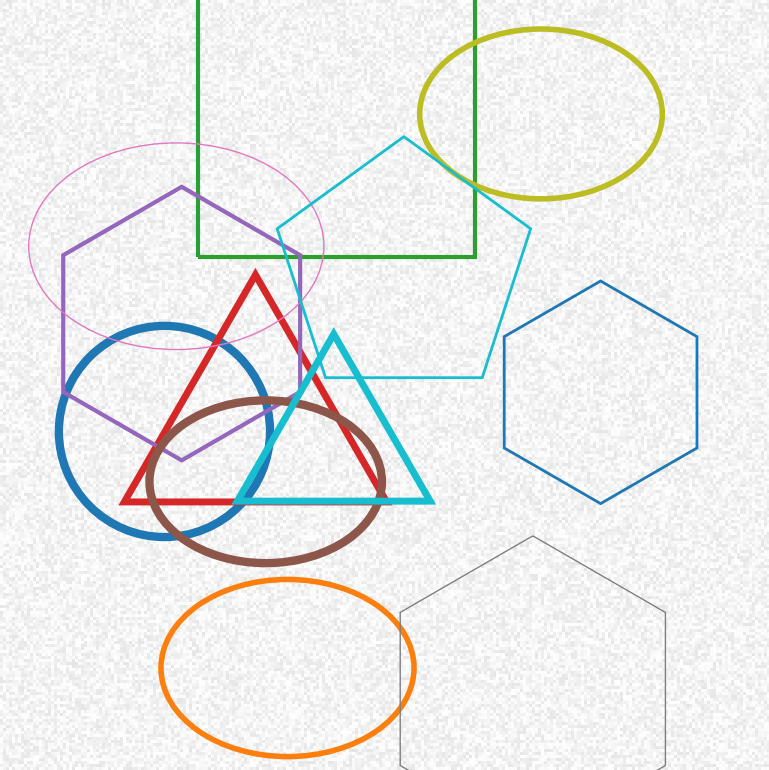[{"shape": "circle", "thickness": 3, "radius": 0.69, "center": [0.214, 0.44]}, {"shape": "hexagon", "thickness": 1, "radius": 0.72, "center": [0.78, 0.491]}, {"shape": "oval", "thickness": 2, "radius": 0.82, "center": [0.373, 0.132]}, {"shape": "square", "thickness": 1.5, "radius": 0.9, "center": [0.437, 0.846]}, {"shape": "triangle", "thickness": 2.5, "radius": 0.98, "center": [0.332, 0.446]}, {"shape": "hexagon", "thickness": 1.5, "radius": 0.89, "center": [0.236, 0.58]}, {"shape": "oval", "thickness": 3, "radius": 0.75, "center": [0.345, 0.374]}, {"shape": "oval", "thickness": 0.5, "radius": 0.96, "center": [0.229, 0.68]}, {"shape": "hexagon", "thickness": 0.5, "radius": 0.99, "center": [0.692, 0.105]}, {"shape": "oval", "thickness": 2, "radius": 0.79, "center": [0.703, 0.852]}, {"shape": "triangle", "thickness": 2.5, "radius": 0.72, "center": [0.433, 0.421]}, {"shape": "pentagon", "thickness": 1, "radius": 0.87, "center": [0.525, 0.649]}]